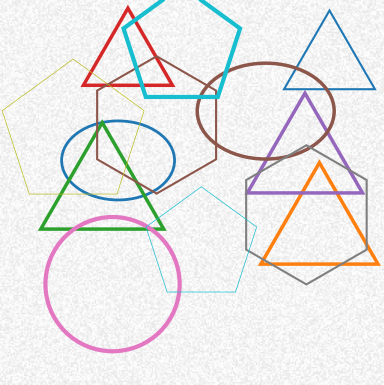[{"shape": "triangle", "thickness": 1.5, "radius": 0.68, "center": [0.856, 0.836]}, {"shape": "oval", "thickness": 2, "radius": 0.73, "center": [0.307, 0.583]}, {"shape": "triangle", "thickness": 2.5, "radius": 0.88, "center": [0.83, 0.402]}, {"shape": "triangle", "thickness": 2.5, "radius": 0.92, "center": [0.266, 0.497]}, {"shape": "triangle", "thickness": 2.5, "radius": 0.67, "center": [0.332, 0.845]}, {"shape": "triangle", "thickness": 2.5, "radius": 0.86, "center": [0.792, 0.585]}, {"shape": "hexagon", "thickness": 1.5, "radius": 0.89, "center": [0.407, 0.675]}, {"shape": "oval", "thickness": 2.5, "radius": 0.89, "center": [0.69, 0.711]}, {"shape": "circle", "thickness": 3, "radius": 0.87, "center": [0.292, 0.262]}, {"shape": "hexagon", "thickness": 1.5, "radius": 0.9, "center": [0.796, 0.442]}, {"shape": "pentagon", "thickness": 0.5, "radius": 0.97, "center": [0.19, 0.653]}, {"shape": "pentagon", "thickness": 0.5, "radius": 0.76, "center": [0.523, 0.364]}, {"shape": "pentagon", "thickness": 3, "radius": 0.8, "center": [0.472, 0.877]}]